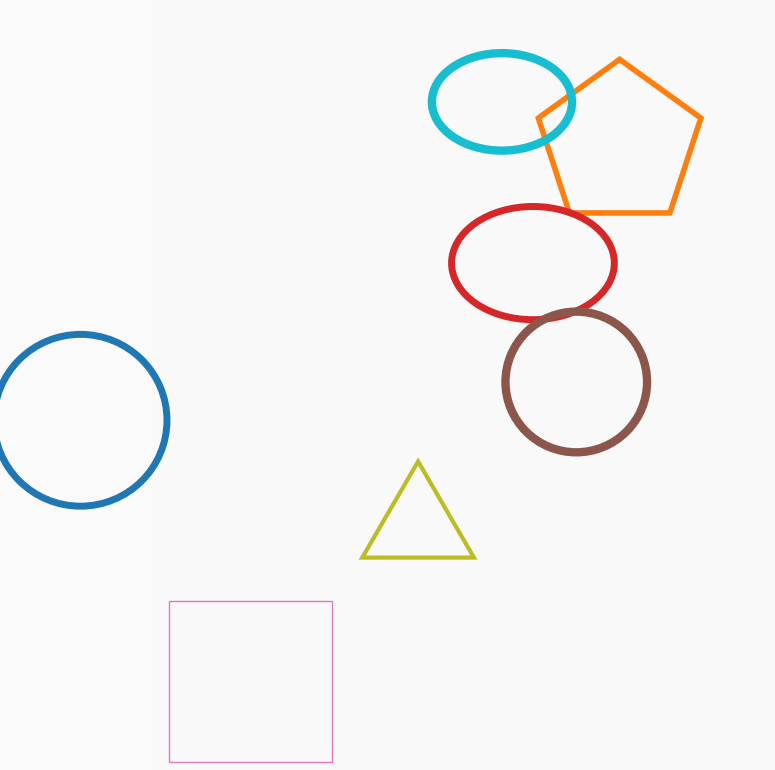[{"shape": "circle", "thickness": 2.5, "radius": 0.56, "center": [0.104, 0.454]}, {"shape": "pentagon", "thickness": 2, "radius": 0.55, "center": [0.799, 0.813]}, {"shape": "oval", "thickness": 2.5, "radius": 0.52, "center": [0.688, 0.658]}, {"shape": "circle", "thickness": 3, "radius": 0.46, "center": [0.744, 0.504]}, {"shape": "square", "thickness": 0.5, "radius": 0.52, "center": [0.324, 0.115]}, {"shape": "triangle", "thickness": 1.5, "radius": 0.42, "center": [0.539, 0.317]}, {"shape": "oval", "thickness": 3, "radius": 0.45, "center": [0.648, 0.868]}]